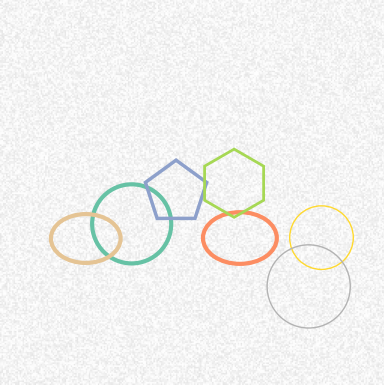[{"shape": "circle", "thickness": 3, "radius": 0.51, "center": [0.342, 0.419]}, {"shape": "oval", "thickness": 3, "radius": 0.48, "center": [0.623, 0.382]}, {"shape": "pentagon", "thickness": 2.5, "radius": 0.42, "center": [0.457, 0.5]}, {"shape": "hexagon", "thickness": 2, "radius": 0.44, "center": [0.608, 0.524]}, {"shape": "circle", "thickness": 1, "radius": 0.41, "center": [0.835, 0.383]}, {"shape": "oval", "thickness": 3, "radius": 0.45, "center": [0.223, 0.381]}, {"shape": "circle", "thickness": 1, "radius": 0.54, "center": [0.802, 0.256]}]